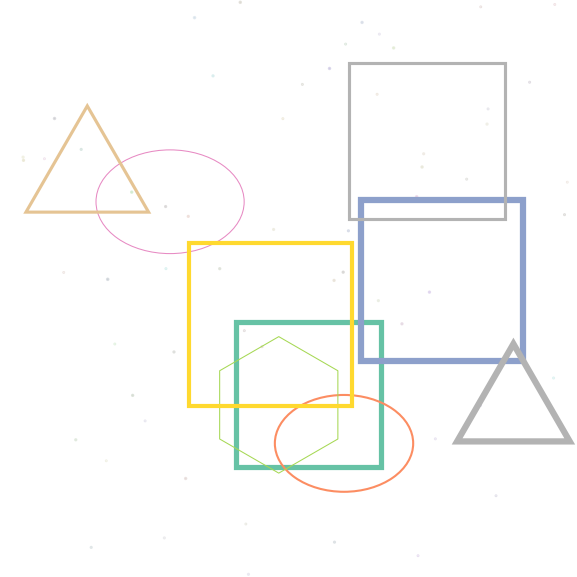[{"shape": "square", "thickness": 2.5, "radius": 0.63, "center": [0.535, 0.317]}, {"shape": "oval", "thickness": 1, "radius": 0.6, "center": [0.596, 0.231]}, {"shape": "square", "thickness": 3, "radius": 0.7, "center": [0.766, 0.513]}, {"shape": "oval", "thickness": 0.5, "radius": 0.64, "center": [0.295, 0.65]}, {"shape": "hexagon", "thickness": 0.5, "radius": 0.59, "center": [0.483, 0.298]}, {"shape": "square", "thickness": 2, "radius": 0.7, "center": [0.468, 0.437]}, {"shape": "triangle", "thickness": 1.5, "radius": 0.61, "center": [0.151, 0.693]}, {"shape": "triangle", "thickness": 3, "radius": 0.56, "center": [0.889, 0.291]}, {"shape": "square", "thickness": 1.5, "radius": 0.67, "center": [0.74, 0.755]}]